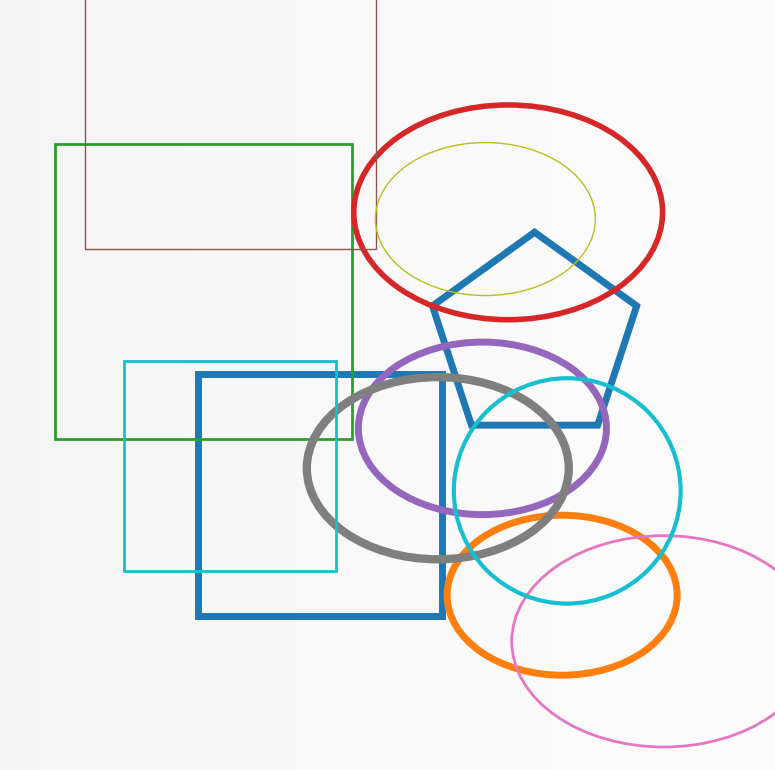[{"shape": "pentagon", "thickness": 2.5, "radius": 0.69, "center": [0.69, 0.56]}, {"shape": "square", "thickness": 2.5, "radius": 0.79, "center": [0.413, 0.357]}, {"shape": "oval", "thickness": 2.5, "radius": 0.74, "center": [0.725, 0.227]}, {"shape": "square", "thickness": 1, "radius": 0.96, "center": [0.263, 0.622]}, {"shape": "oval", "thickness": 2, "radius": 1.0, "center": [0.656, 0.724]}, {"shape": "oval", "thickness": 2.5, "radius": 0.8, "center": [0.622, 0.444]}, {"shape": "square", "thickness": 0.5, "radius": 0.94, "center": [0.298, 0.865]}, {"shape": "oval", "thickness": 1, "radius": 0.98, "center": [0.856, 0.167]}, {"shape": "oval", "thickness": 3, "radius": 0.85, "center": [0.565, 0.392]}, {"shape": "oval", "thickness": 0.5, "radius": 0.71, "center": [0.626, 0.716]}, {"shape": "square", "thickness": 1, "radius": 0.68, "center": [0.297, 0.395]}, {"shape": "circle", "thickness": 1.5, "radius": 0.73, "center": [0.732, 0.362]}]